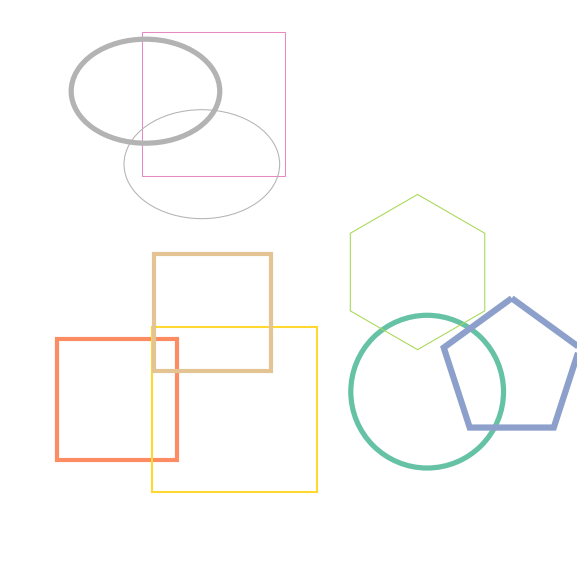[{"shape": "circle", "thickness": 2.5, "radius": 0.66, "center": [0.74, 0.321]}, {"shape": "square", "thickness": 2, "radius": 0.52, "center": [0.203, 0.308]}, {"shape": "pentagon", "thickness": 3, "radius": 0.62, "center": [0.886, 0.359]}, {"shape": "square", "thickness": 0.5, "radius": 0.62, "center": [0.37, 0.819]}, {"shape": "hexagon", "thickness": 0.5, "radius": 0.67, "center": [0.723, 0.528]}, {"shape": "square", "thickness": 1, "radius": 0.72, "center": [0.406, 0.29]}, {"shape": "square", "thickness": 2, "radius": 0.51, "center": [0.368, 0.457]}, {"shape": "oval", "thickness": 0.5, "radius": 0.67, "center": [0.35, 0.715]}, {"shape": "oval", "thickness": 2.5, "radius": 0.64, "center": [0.252, 0.841]}]